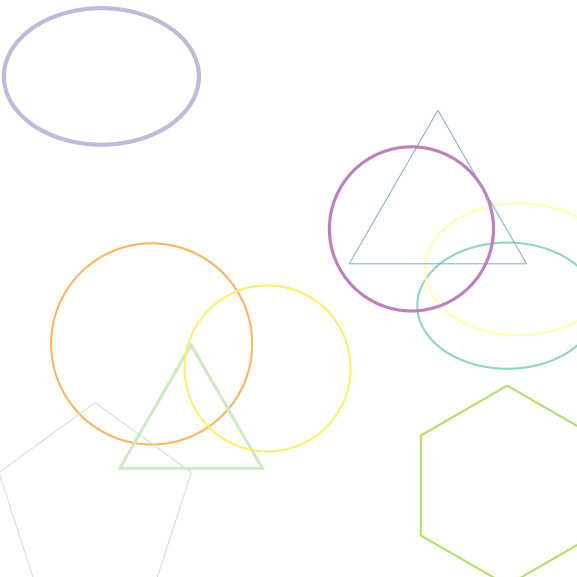[{"shape": "oval", "thickness": 1, "radius": 0.78, "center": [0.879, 0.47]}, {"shape": "oval", "thickness": 1, "radius": 0.82, "center": [0.898, 0.533]}, {"shape": "oval", "thickness": 2, "radius": 0.84, "center": [0.176, 0.867]}, {"shape": "triangle", "thickness": 0.5, "radius": 0.89, "center": [0.758, 0.631]}, {"shape": "circle", "thickness": 1, "radius": 0.87, "center": [0.263, 0.404]}, {"shape": "hexagon", "thickness": 1, "radius": 0.86, "center": [0.878, 0.158]}, {"shape": "pentagon", "thickness": 0.5, "radius": 0.88, "center": [0.165, 0.127]}, {"shape": "circle", "thickness": 1.5, "radius": 0.71, "center": [0.712, 0.603]}, {"shape": "triangle", "thickness": 1.5, "radius": 0.71, "center": [0.331, 0.259]}, {"shape": "circle", "thickness": 1, "radius": 0.72, "center": [0.463, 0.361]}]